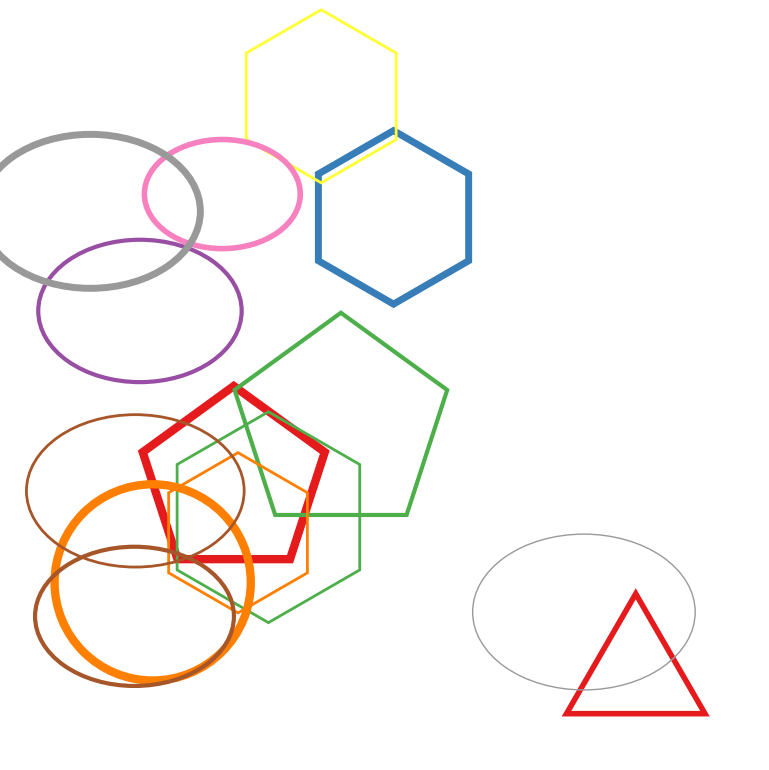[{"shape": "pentagon", "thickness": 3, "radius": 0.62, "center": [0.304, 0.374]}, {"shape": "triangle", "thickness": 2, "radius": 0.52, "center": [0.826, 0.125]}, {"shape": "hexagon", "thickness": 2.5, "radius": 0.56, "center": [0.511, 0.718]}, {"shape": "hexagon", "thickness": 1, "radius": 0.68, "center": [0.349, 0.328]}, {"shape": "pentagon", "thickness": 1.5, "radius": 0.73, "center": [0.443, 0.449]}, {"shape": "oval", "thickness": 1.5, "radius": 0.66, "center": [0.182, 0.596]}, {"shape": "hexagon", "thickness": 1, "radius": 0.52, "center": [0.309, 0.308]}, {"shape": "circle", "thickness": 3, "radius": 0.64, "center": [0.198, 0.244]}, {"shape": "hexagon", "thickness": 1, "radius": 0.56, "center": [0.417, 0.875]}, {"shape": "oval", "thickness": 1, "radius": 0.71, "center": [0.176, 0.363]}, {"shape": "oval", "thickness": 1.5, "radius": 0.65, "center": [0.175, 0.2]}, {"shape": "oval", "thickness": 2, "radius": 0.51, "center": [0.289, 0.748]}, {"shape": "oval", "thickness": 0.5, "radius": 0.72, "center": [0.758, 0.205]}, {"shape": "oval", "thickness": 2.5, "radius": 0.71, "center": [0.117, 0.726]}]